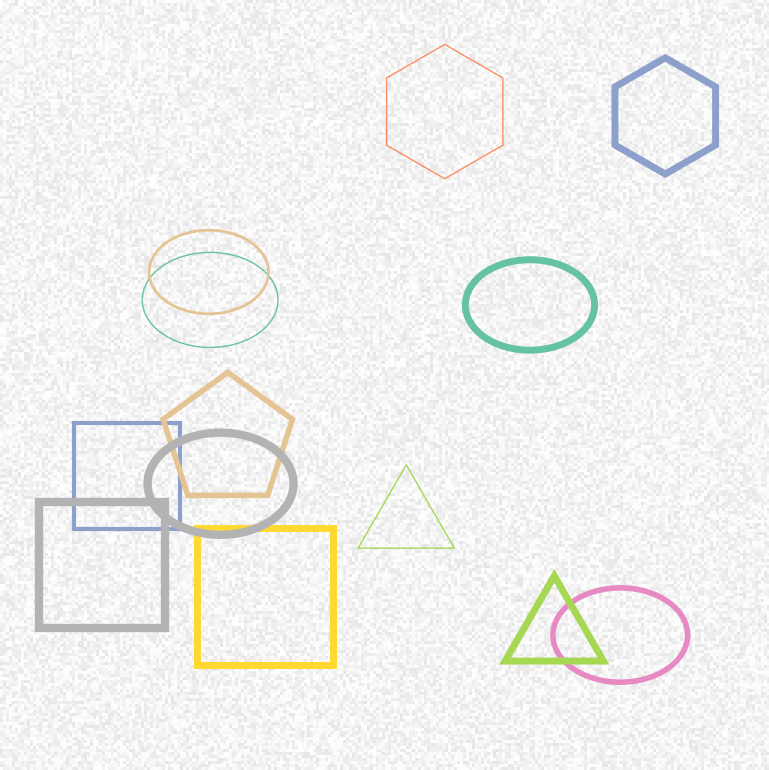[{"shape": "oval", "thickness": 2.5, "radius": 0.42, "center": [0.688, 0.604]}, {"shape": "oval", "thickness": 0.5, "radius": 0.44, "center": [0.273, 0.611]}, {"shape": "hexagon", "thickness": 0.5, "radius": 0.44, "center": [0.578, 0.855]}, {"shape": "square", "thickness": 1.5, "radius": 0.34, "center": [0.165, 0.382]}, {"shape": "hexagon", "thickness": 2.5, "radius": 0.38, "center": [0.864, 0.849]}, {"shape": "oval", "thickness": 2, "radius": 0.44, "center": [0.806, 0.175]}, {"shape": "triangle", "thickness": 0.5, "radius": 0.36, "center": [0.528, 0.324]}, {"shape": "triangle", "thickness": 2.5, "radius": 0.37, "center": [0.72, 0.178]}, {"shape": "square", "thickness": 2.5, "radius": 0.44, "center": [0.344, 0.225]}, {"shape": "oval", "thickness": 1, "radius": 0.39, "center": [0.271, 0.647]}, {"shape": "pentagon", "thickness": 2, "radius": 0.44, "center": [0.296, 0.428]}, {"shape": "square", "thickness": 3, "radius": 0.41, "center": [0.133, 0.266]}, {"shape": "oval", "thickness": 3, "radius": 0.47, "center": [0.286, 0.372]}]